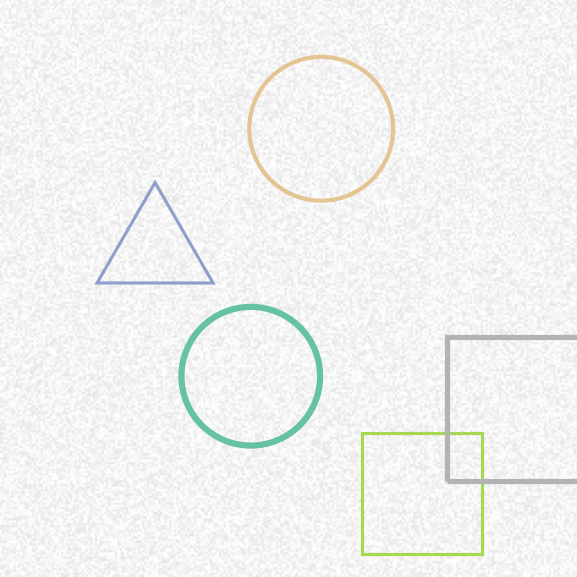[{"shape": "circle", "thickness": 3, "radius": 0.6, "center": [0.434, 0.348]}, {"shape": "triangle", "thickness": 1.5, "radius": 0.58, "center": [0.269, 0.567]}, {"shape": "square", "thickness": 1.5, "radius": 0.52, "center": [0.731, 0.144]}, {"shape": "circle", "thickness": 2, "radius": 0.62, "center": [0.556, 0.776]}, {"shape": "square", "thickness": 2.5, "radius": 0.62, "center": [0.9, 0.291]}]